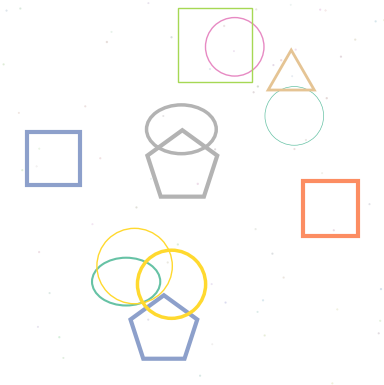[{"shape": "circle", "thickness": 0.5, "radius": 0.38, "center": [0.764, 0.699]}, {"shape": "oval", "thickness": 1.5, "radius": 0.44, "center": [0.328, 0.269]}, {"shape": "square", "thickness": 3, "radius": 0.36, "center": [0.857, 0.457]}, {"shape": "square", "thickness": 3, "radius": 0.35, "center": [0.14, 0.588]}, {"shape": "pentagon", "thickness": 3, "radius": 0.46, "center": [0.426, 0.142]}, {"shape": "circle", "thickness": 1, "radius": 0.38, "center": [0.61, 0.878]}, {"shape": "square", "thickness": 1, "radius": 0.48, "center": [0.559, 0.884]}, {"shape": "circle", "thickness": 1, "radius": 0.49, "center": [0.35, 0.309]}, {"shape": "circle", "thickness": 2.5, "radius": 0.44, "center": [0.446, 0.262]}, {"shape": "triangle", "thickness": 2, "radius": 0.35, "center": [0.756, 0.801]}, {"shape": "pentagon", "thickness": 3, "radius": 0.48, "center": [0.474, 0.566]}, {"shape": "oval", "thickness": 2.5, "radius": 0.45, "center": [0.471, 0.664]}]